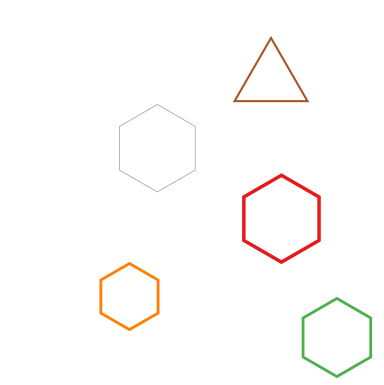[{"shape": "hexagon", "thickness": 2.5, "radius": 0.56, "center": [0.731, 0.432]}, {"shape": "hexagon", "thickness": 2, "radius": 0.51, "center": [0.875, 0.123]}, {"shape": "hexagon", "thickness": 2, "radius": 0.43, "center": [0.336, 0.23]}, {"shape": "triangle", "thickness": 1.5, "radius": 0.55, "center": [0.704, 0.792]}, {"shape": "hexagon", "thickness": 0.5, "radius": 0.57, "center": [0.409, 0.615]}]